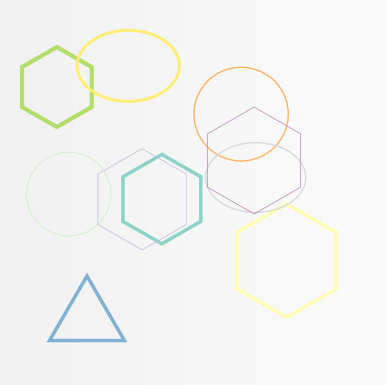[{"shape": "hexagon", "thickness": 2.5, "radius": 0.58, "center": [0.418, 0.483]}, {"shape": "hexagon", "thickness": 2.5, "radius": 0.74, "center": [0.739, 0.323]}, {"shape": "hexagon", "thickness": 0.5, "radius": 0.66, "center": [0.367, 0.482]}, {"shape": "triangle", "thickness": 2.5, "radius": 0.56, "center": [0.224, 0.171]}, {"shape": "circle", "thickness": 1, "radius": 0.61, "center": [0.622, 0.704]}, {"shape": "hexagon", "thickness": 3, "radius": 0.52, "center": [0.147, 0.774]}, {"shape": "oval", "thickness": 1, "radius": 0.65, "center": [0.66, 0.539]}, {"shape": "hexagon", "thickness": 0.5, "radius": 0.69, "center": [0.656, 0.583]}, {"shape": "circle", "thickness": 0.5, "radius": 0.54, "center": [0.177, 0.496]}, {"shape": "oval", "thickness": 2, "radius": 0.66, "center": [0.331, 0.829]}]